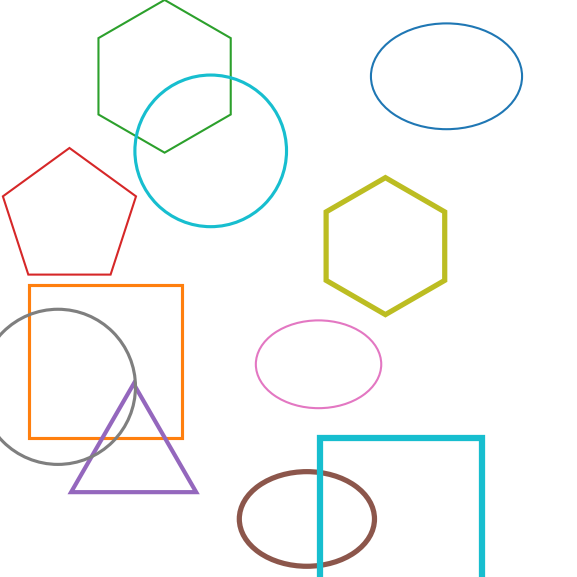[{"shape": "oval", "thickness": 1, "radius": 0.65, "center": [0.773, 0.867]}, {"shape": "square", "thickness": 1.5, "radius": 0.66, "center": [0.182, 0.374]}, {"shape": "hexagon", "thickness": 1, "radius": 0.66, "center": [0.285, 0.867]}, {"shape": "pentagon", "thickness": 1, "radius": 0.61, "center": [0.12, 0.622]}, {"shape": "triangle", "thickness": 2, "radius": 0.63, "center": [0.231, 0.209]}, {"shape": "oval", "thickness": 2.5, "radius": 0.59, "center": [0.531, 0.101]}, {"shape": "oval", "thickness": 1, "radius": 0.54, "center": [0.552, 0.368]}, {"shape": "circle", "thickness": 1.5, "radius": 0.67, "center": [0.1, 0.329]}, {"shape": "hexagon", "thickness": 2.5, "radius": 0.59, "center": [0.667, 0.573]}, {"shape": "square", "thickness": 3, "radius": 0.7, "center": [0.694, 0.101]}, {"shape": "circle", "thickness": 1.5, "radius": 0.66, "center": [0.365, 0.738]}]